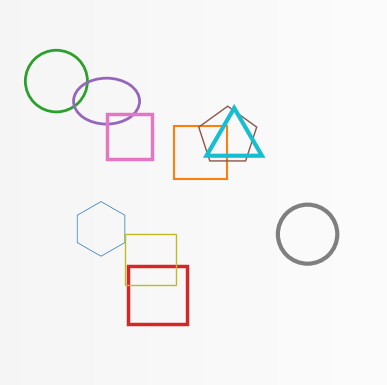[{"shape": "hexagon", "thickness": 0.5, "radius": 0.35, "center": [0.261, 0.405]}, {"shape": "square", "thickness": 1.5, "radius": 0.34, "center": [0.518, 0.604]}, {"shape": "circle", "thickness": 2, "radius": 0.4, "center": [0.145, 0.789]}, {"shape": "square", "thickness": 2.5, "radius": 0.38, "center": [0.406, 0.234]}, {"shape": "oval", "thickness": 2, "radius": 0.43, "center": [0.275, 0.737]}, {"shape": "pentagon", "thickness": 1, "radius": 0.39, "center": [0.588, 0.646]}, {"shape": "square", "thickness": 2.5, "radius": 0.29, "center": [0.334, 0.646]}, {"shape": "circle", "thickness": 3, "radius": 0.38, "center": [0.794, 0.392]}, {"shape": "square", "thickness": 1, "radius": 0.33, "center": [0.388, 0.325]}, {"shape": "triangle", "thickness": 3, "radius": 0.41, "center": [0.604, 0.637]}]